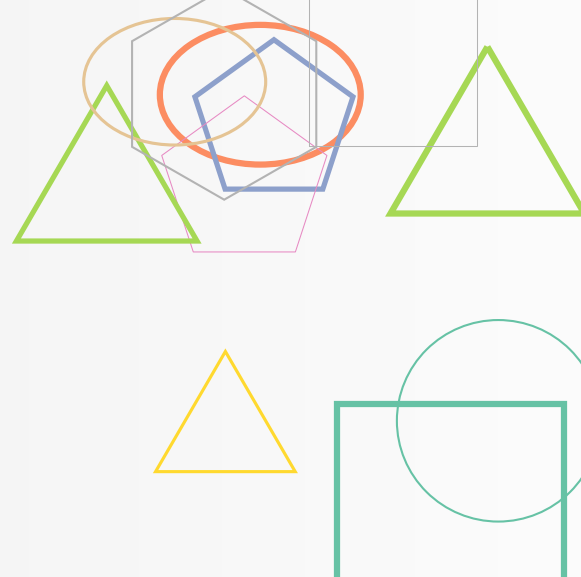[{"shape": "circle", "thickness": 1, "radius": 0.87, "center": [0.857, 0.27]}, {"shape": "square", "thickness": 3, "radius": 0.98, "center": [0.775, 0.105]}, {"shape": "oval", "thickness": 3, "radius": 0.86, "center": [0.448, 0.835]}, {"shape": "pentagon", "thickness": 2.5, "radius": 0.71, "center": [0.471, 0.787]}, {"shape": "pentagon", "thickness": 0.5, "radius": 0.75, "center": [0.42, 0.684]}, {"shape": "triangle", "thickness": 2.5, "radius": 0.9, "center": [0.184, 0.671]}, {"shape": "triangle", "thickness": 3, "radius": 0.96, "center": [0.839, 0.726]}, {"shape": "triangle", "thickness": 1.5, "radius": 0.69, "center": [0.388, 0.252]}, {"shape": "oval", "thickness": 1.5, "radius": 0.78, "center": [0.301, 0.858]}, {"shape": "hexagon", "thickness": 1, "radius": 0.91, "center": [0.386, 0.836]}, {"shape": "square", "thickness": 0.5, "radius": 0.72, "center": [0.676, 0.891]}]